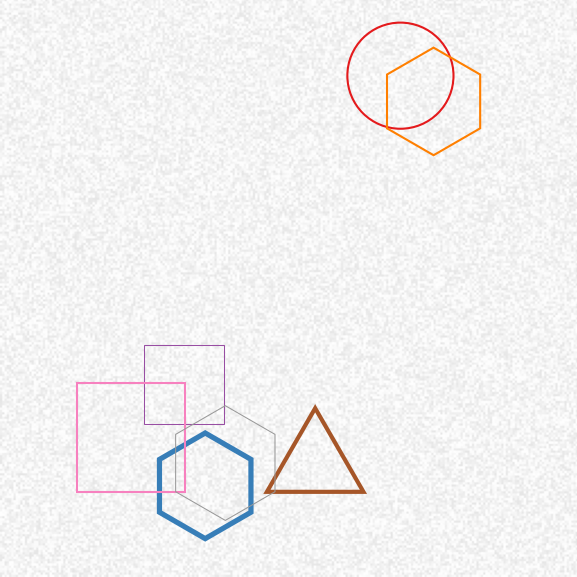[{"shape": "circle", "thickness": 1, "radius": 0.46, "center": [0.693, 0.868]}, {"shape": "hexagon", "thickness": 2.5, "radius": 0.46, "center": [0.355, 0.158]}, {"shape": "square", "thickness": 0.5, "radius": 0.34, "center": [0.319, 0.333]}, {"shape": "hexagon", "thickness": 1, "radius": 0.47, "center": [0.751, 0.824]}, {"shape": "triangle", "thickness": 2, "radius": 0.48, "center": [0.546, 0.196]}, {"shape": "square", "thickness": 1, "radius": 0.47, "center": [0.227, 0.241]}, {"shape": "hexagon", "thickness": 0.5, "radius": 0.5, "center": [0.39, 0.197]}]